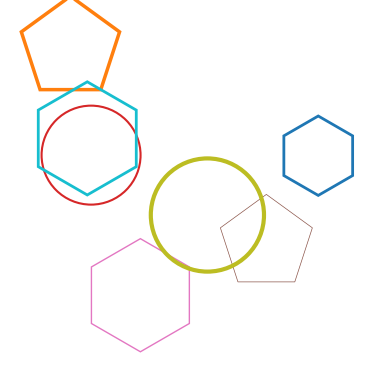[{"shape": "hexagon", "thickness": 2, "radius": 0.52, "center": [0.827, 0.596]}, {"shape": "pentagon", "thickness": 2.5, "radius": 0.67, "center": [0.183, 0.876]}, {"shape": "circle", "thickness": 1.5, "radius": 0.64, "center": [0.237, 0.597]}, {"shape": "pentagon", "thickness": 0.5, "radius": 0.63, "center": [0.692, 0.369]}, {"shape": "hexagon", "thickness": 1, "radius": 0.73, "center": [0.365, 0.233]}, {"shape": "circle", "thickness": 3, "radius": 0.74, "center": [0.539, 0.442]}, {"shape": "hexagon", "thickness": 2, "radius": 0.73, "center": [0.227, 0.641]}]